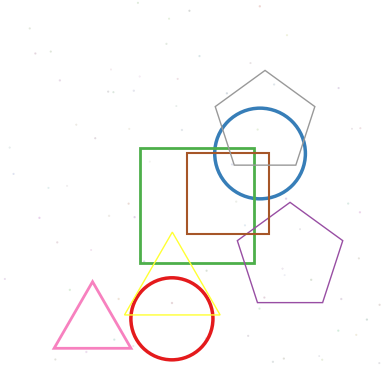[{"shape": "circle", "thickness": 2.5, "radius": 0.53, "center": [0.447, 0.172]}, {"shape": "circle", "thickness": 2.5, "radius": 0.59, "center": [0.675, 0.601]}, {"shape": "square", "thickness": 2, "radius": 0.74, "center": [0.512, 0.466]}, {"shape": "pentagon", "thickness": 1, "radius": 0.72, "center": [0.753, 0.33]}, {"shape": "triangle", "thickness": 1, "radius": 0.72, "center": [0.448, 0.254]}, {"shape": "square", "thickness": 1.5, "radius": 0.53, "center": [0.592, 0.497]}, {"shape": "triangle", "thickness": 2, "radius": 0.58, "center": [0.24, 0.153]}, {"shape": "pentagon", "thickness": 1, "radius": 0.68, "center": [0.688, 0.681]}]